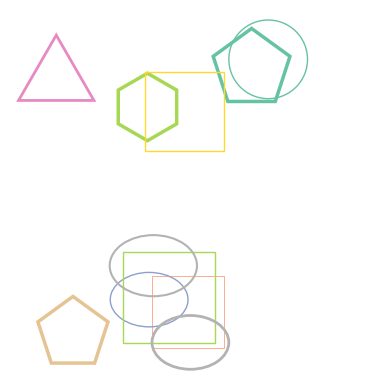[{"shape": "circle", "thickness": 1, "radius": 0.51, "center": [0.697, 0.846]}, {"shape": "pentagon", "thickness": 2.5, "radius": 0.52, "center": [0.653, 0.821]}, {"shape": "square", "thickness": 0.5, "radius": 0.47, "center": [0.489, 0.19]}, {"shape": "oval", "thickness": 1, "radius": 0.5, "center": [0.387, 0.222]}, {"shape": "triangle", "thickness": 2, "radius": 0.57, "center": [0.146, 0.796]}, {"shape": "square", "thickness": 1, "radius": 0.59, "center": [0.439, 0.226]}, {"shape": "hexagon", "thickness": 2.5, "radius": 0.44, "center": [0.383, 0.722]}, {"shape": "square", "thickness": 1, "radius": 0.51, "center": [0.478, 0.711]}, {"shape": "pentagon", "thickness": 2.5, "radius": 0.48, "center": [0.19, 0.134]}, {"shape": "oval", "thickness": 1.5, "radius": 0.57, "center": [0.398, 0.31]}, {"shape": "oval", "thickness": 2, "radius": 0.5, "center": [0.495, 0.111]}]